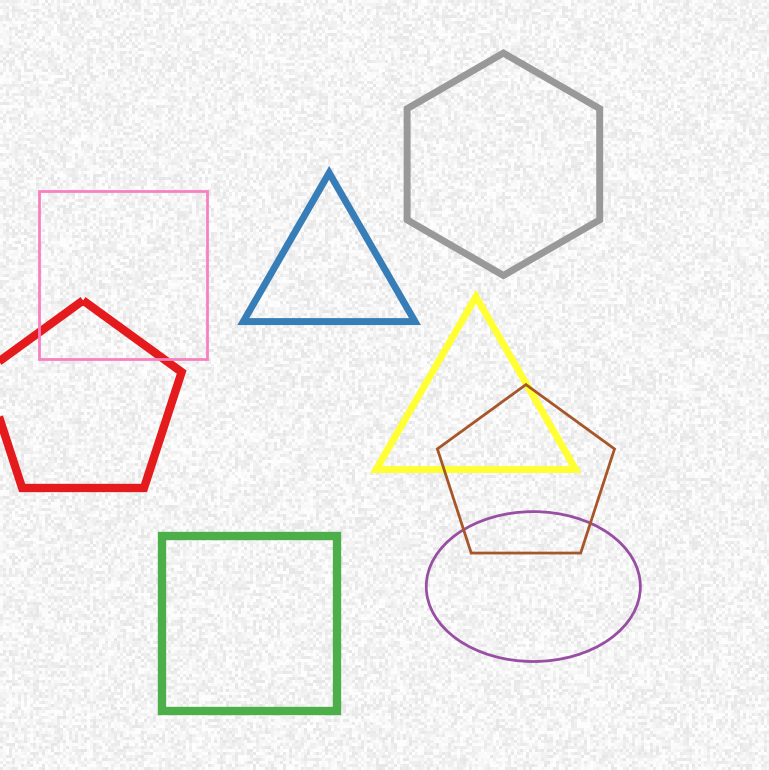[{"shape": "pentagon", "thickness": 3, "radius": 0.67, "center": [0.108, 0.475]}, {"shape": "triangle", "thickness": 2.5, "radius": 0.64, "center": [0.427, 0.647]}, {"shape": "square", "thickness": 3, "radius": 0.57, "center": [0.324, 0.191]}, {"shape": "oval", "thickness": 1, "radius": 0.7, "center": [0.693, 0.238]}, {"shape": "triangle", "thickness": 2.5, "radius": 0.75, "center": [0.618, 0.465]}, {"shape": "pentagon", "thickness": 1, "radius": 0.6, "center": [0.683, 0.38]}, {"shape": "square", "thickness": 1, "radius": 0.55, "center": [0.16, 0.643]}, {"shape": "hexagon", "thickness": 2.5, "radius": 0.72, "center": [0.654, 0.787]}]